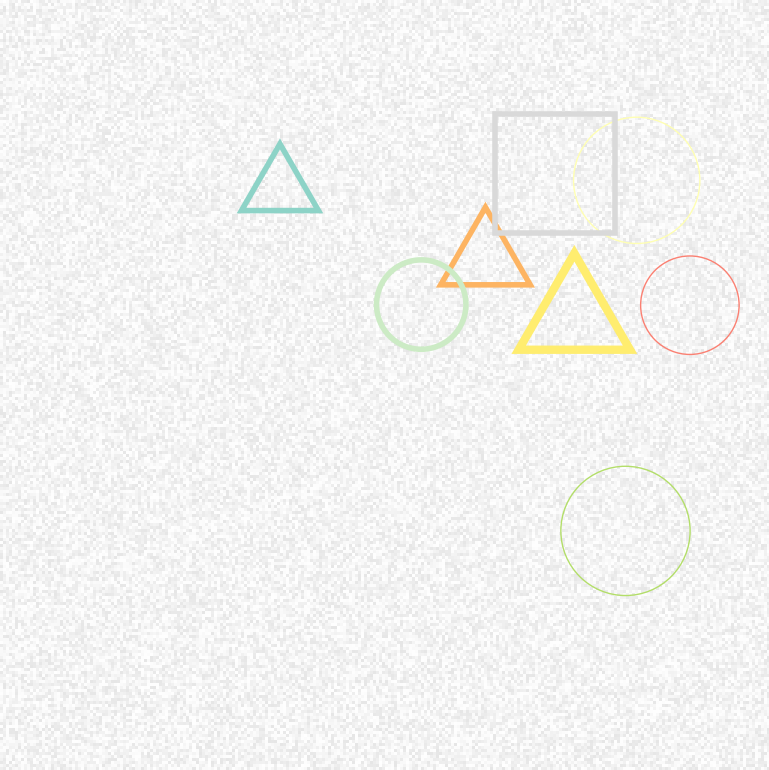[{"shape": "triangle", "thickness": 2, "radius": 0.29, "center": [0.364, 0.755]}, {"shape": "circle", "thickness": 0.5, "radius": 0.41, "center": [0.827, 0.766]}, {"shape": "circle", "thickness": 0.5, "radius": 0.32, "center": [0.896, 0.604]}, {"shape": "triangle", "thickness": 2, "radius": 0.34, "center": [0.63, 0.664]}, {"shape": "circle", "thickness": 0.5, "radius": 0.42, "center": [0.812, 0.311]}, {"shape": "square", "thickness": 2, "radius": 0.39, "center": [0.721, 0.775]}, {"shape": "circle", "thickness": 2, "radius": 0.29, "center": [0.547, 0.604]}, {"shape": "triangle", "thickness": 3, "radius": 0.42, "center": [0.746, 0.588]}]